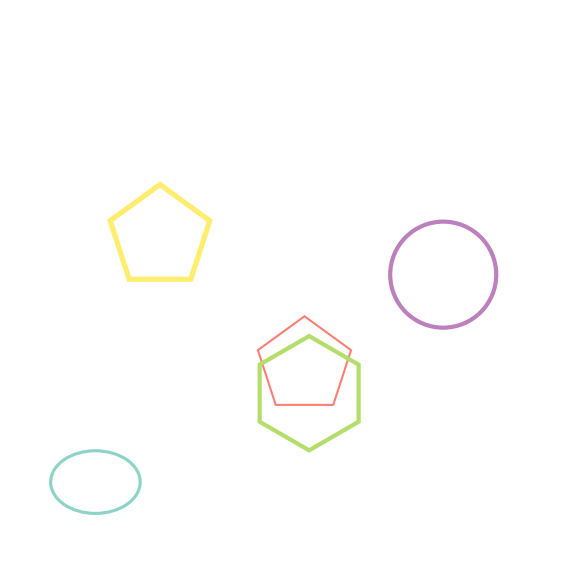[{"shape": "oval", "thickness": 1.5, "radius": 0.39, "center": [0.165, 0.164]}, {"shape": "pentagon", "thickness": 1, "radius": 0.42, "center": [0.527, 0.367]}, {"shape": "hexagon", "thickness": 2, "radius": 0.49, "center": [0.535, 0.318]}, {"shape": "circle", "thickness": 2, "radius": 0.46, "center": [0.767, 0.524]}, {"shape": "pentagon", "thickness": 2.5, "radius": 0.45, "center": [0.277, 0.589]}]